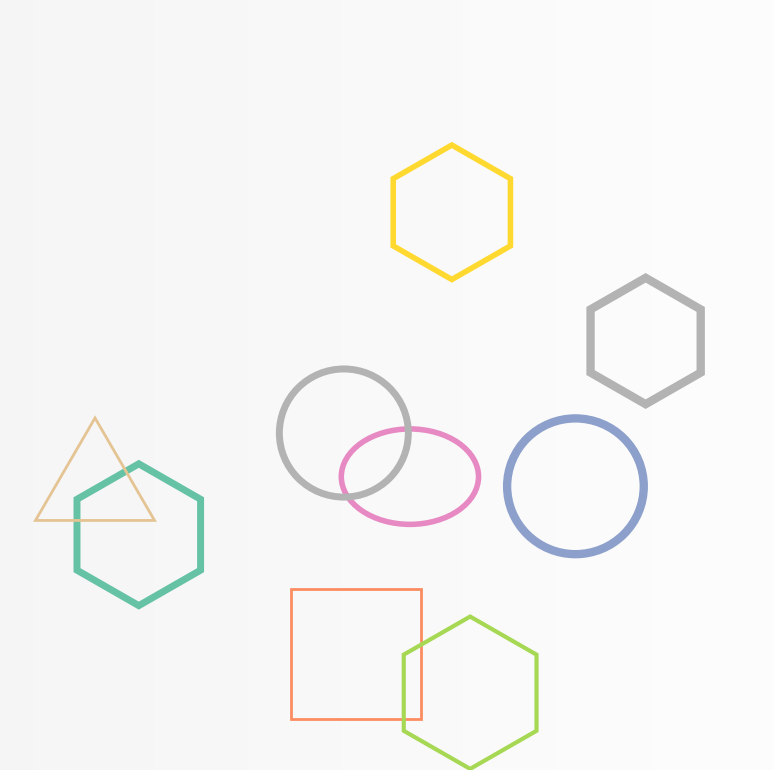[{"shape": "hexagon", "thickness": 2.5, "radius": 0.46, "center": [0.179, 0.306]}, {"shape": "square", "thickness": 1, "radius": 0.42, "center": [0.459, 0.15]}, {"shape": "circle", "thickness": 3, "radius": 0.44, "center": [0.743, 0.368]}, {"shape": "oval", "thickness": 2, "radius": 0.44, "center": [0.529, 0.381]}, {"shape": "hexagon", "thickness": 1.5, "radius": 0.49, "center": [0.607, 0.1]}, {"shape": "hexagon", "thickness": 2, "radius": 0.44, "center": [0.583, 0.724]}, {"shape": "triangle", "thickness": 1, "radius": 0.44, "center": [0.123, 0.368]}, {"shape": "circle", "thickness": 2.5, "radius": 0.42, "center": [0.444, 0.438]}, {"shape": "hexagon", "thickness": 3, "radius": 0.41, "center": [0.833, 0.557]}]